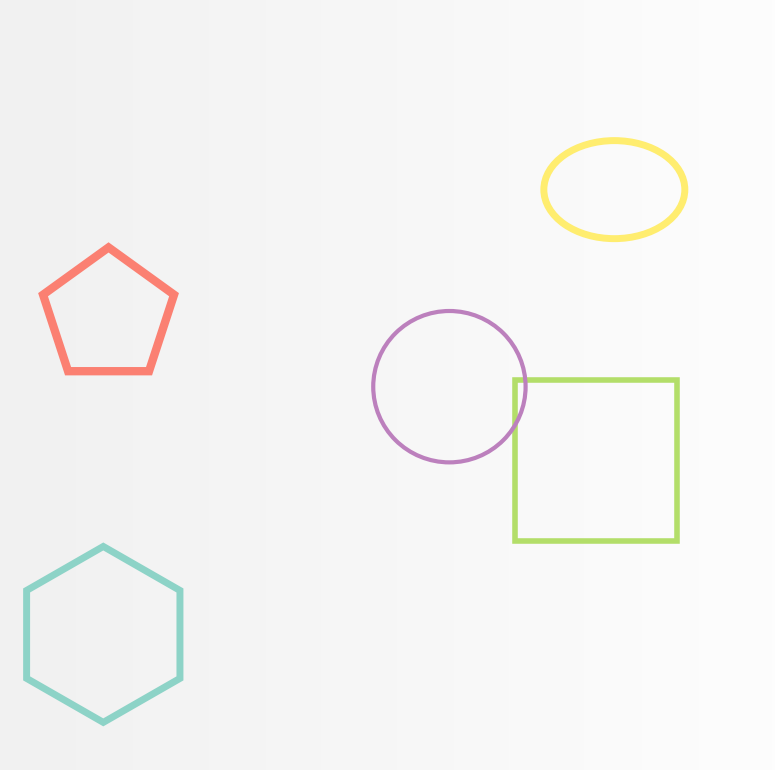[{"shape": "hexagon", "thickness": 2.5, "radius": 0.57, "center": [0.133, 0.176]}, {"shape": "pentagon", "thickness": 3, "radius": 0.44, "center": [0.14, 0.59]}, {"shape": "square", "thickness": 2, "radius": 0.52, "center": [0.769, 0.402]}, {"shape": "circle", "thickness": 1.5, "radius": 0.49, "center": [0.58, 0.498]}, {"shape": "oval", "thickness": 2.5, "radius": 0.45, "center": [0.793, 0.754]}]